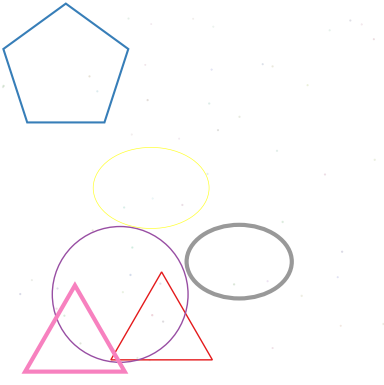[{"shape": "triangle", "thickness": 1, "radius": 0.76, "center": [0.42, 0.141]}, {"shape": "pentagon", "thickness": 1.5, "radius": 0.85, "center": [0.171, 0.82]}, {"shape": "circle", "thickness": 1, "radius": 0.88, "center": [0.312, 0.235]}, {"shape": "oval", "thickness": 0.5, "radius": 0.75, "center": [0.393, 0.512]}, {"shape": "triangle", "thickness": 3, "radius": 0.75, "center": [0.195, 0.109]}, {"shape": "oval", "thickness": 3, "radius": 0.68, "center": [0.621, 0.32]}]